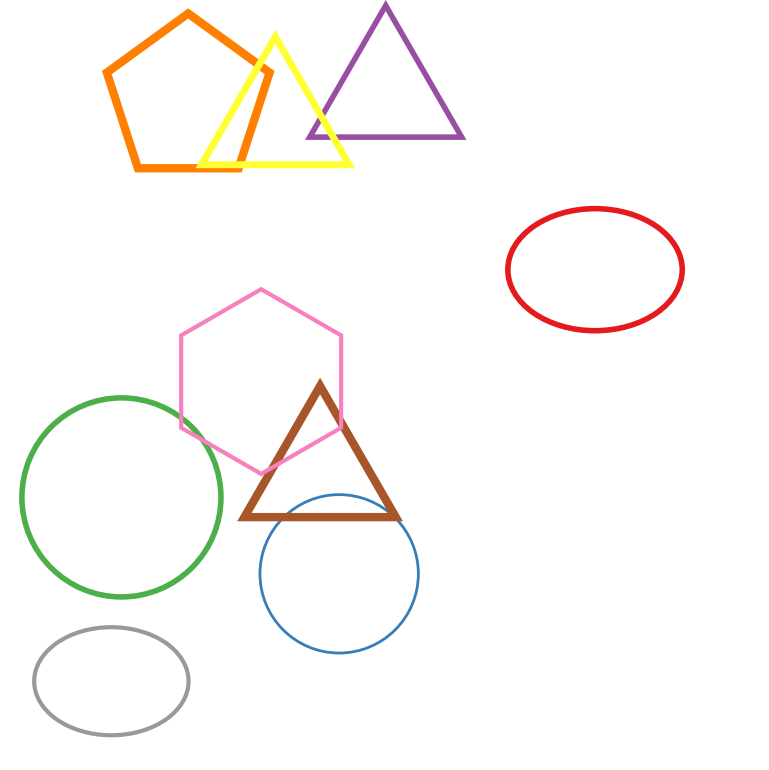[{"shape": "oval", "thickness": 2, "radius": 0.57, "center": [0.773, 0.65]}, {"shape": "circle", "thickness": 1, "radius": 0.51, "center": [0.44, 0.255]}, {"shape": "circle", "thickness": 2, "radius": 0.65, "center": [0.158, 0.354]}, {"shape": "triangle", "thickness": 2, "radius": 0.57, "center": [0.501, 0.879]}, {"shape": "pentagon", "thickness": 3, "radius": 0.56, "center": [0.244, 0.871]}, {"shape": "triangle", "thickness": 2.5, "radius": 0.55, "center": [0.358, 0.841]}, {"shape": "triangle", "thickness": 3, "radius": 0.57, "center": [0.416, 0.385]}, {"shape": "hexagon", "thickness": 1.5, "radius": 0.6, "center": [0.339, 0.504]}, {"shape": "oval", "thickness": 1.5, "radius": 0.5, "center": [0.145, 0.115]}]